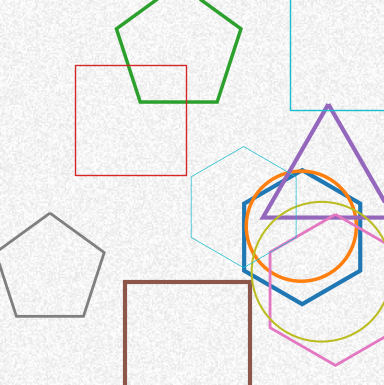[{"shape": "hexagon", "thickness": 3, "radius": 0.87, "center": [0.785, 0.384]}, {"shape": "circle", "thickness": 2.5, "radius": 0.72, "center": [0.783, 0.413]}, {"shape": "pentagon", "thickness": 2.5, "radius": 0.85, "center": [0.464, 0.873]}, {"shape": "square", "thickness": 1, "radius": 0.72, "center": [0.338, 0.688]}, {"shape": "triangle", "thickness": 3, "radius": 0.98, "center": [0.853, 0.533]}, {"shape": "square", "thickness": 3, "radius": 0.81, "center": [0.486, 0.105]}, {"shape": "hexagon", "thickness": 2, "radius": 0.98, "center": [0.871, 0.247]}, {"shape": "pentagon", "thickness": 2, "radius": 0.74, "center": [0.13, 0.298]}, {"shape": "circle", "thickness": 1.5, "radius": 0.91, "center": [0.835, 0.294]}, {"shape": "square", "thickness": 1, "radius": 0.72, "center": [0.898, 0.86]}, {"shape": "hexagon", "thickness": 0.5, "radius": 0.79, "center": [0.633, 0.462]}]